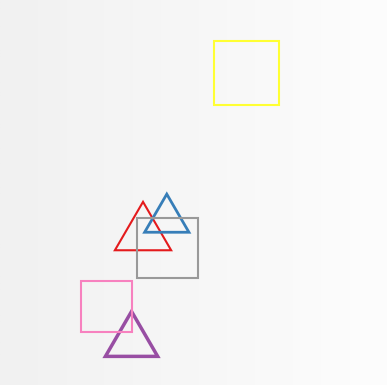[{"shape": "triangle", "thickness": 1.5, "radius": 0.42, "center": [0.369, 0.392]}, {"shape": "triangle", "thickness": 2, "radius": 0.33, "center": [0.43, 0.43]}, {"shape": "triangle", "thickness": 2.5, "radius": 0.39, "center": [0.339, 0.113]}, {"shape": "square", "thickness": 1.5, "radius": 0.42, "center": [0.637, 0.81]}, {"shape": "square", "thickness": 1.5, "radius": 0.33, "center": [0.275, 0.204]}, {"shape": "square", "thickness": 1.5, "radius": 0.4, "center": [0.432, 0.356]}]